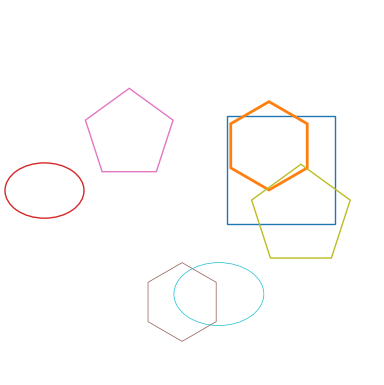[{"shape": "square", "thickness": 1, "radius": 0.7, "center": [0.73, 0.559]}, {"shape": "hexagon", "thickness": 2, "radius": 0.57, "center": [0.699, 0.621]}, {"shape": "oval", "thickness": 1, "radius": 0.51, "center": [0.116, 0.505]}, {"shape": "hexagon", "thickness": 0.5, "radius": 0.51, "center": [0.473, 0.216]}, {"shape": "pentagon", "thickness": 1, "radius": 0.6, "center": [0.336, 0.651]}, {"shape": "pentagon", "thickness": 1, "radius": 0.67, "center": [0.782, 0.439]}, {"shape": "oval", "thickness": 0.5, "radius": 0.58, "center": [0.568, 0.236]}]